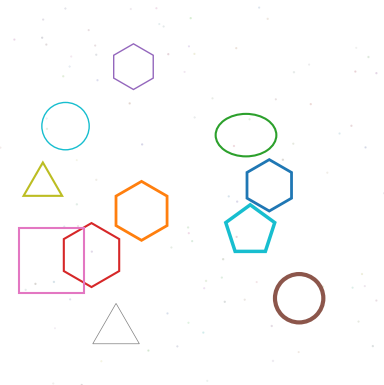[{"shape": "hexagon", "thickness": 2, "radius": 0.33, "center": [0.699, 0.519]}, {"shape": "hexagon", "thickness": 2, "radius": 0.38, "center": [0.368, 0.452]}, {"shape": "oval", "thickness": 1.5, "radius": 0.39, "center": [0.639, 0.649]}, {"shape": "hexagon", "thickness": 1.5, "radius": 0.42, "center": [0.238, 0.337]}, {"shape": "hexagon", "thickness": 1, "radius": 0.3, "center": [0.347, 0.827]}, {"shape": "circle", "thickness": 3, "radius": 0.31, "center": [0.777, 0.225]}, {"shape": "square", "thickness": 1.5, "radius": 0.42, "center": [0.135, 0.323]}, {"shape": "triangle", "thickness": 0.5, "radius": 0.35, "center": [0.301, 0.142]}, {"shape": "triangle", "thickness": 1.5, "radius": 0.29, "center": [0.111, 0.52]}, {"shape": "pentagon", "thickness": 2.5, "radius": 0.33, "center": [0.65, 0.401]}, {"shape": "circle", "thickness": 1, "radius": 0.31, "center": [0.17, 0.672]}]